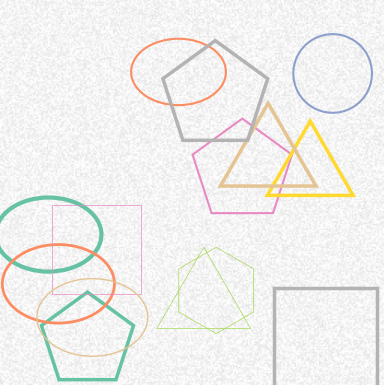[{"shape": "pentagon", "thickness": 2.5, "radius": 0.63, "center": [0.227, 0.116]}, {"shape": "oval", "thickness": 3, "radius": 0.69, "center": [0.126, 0.391]}, {"shape": "oval", "thickness": 2, "radius": 0.73, "center": [0.152, 0.263]}, {"shape": "oval", "thickness": 1.5, "radius": 0.62, "center": [0.464, 0.813]}, {"shape": "circle", "thickness": 1.5, "radius": 0.51, "center": [0.864, 0.809]}, {"shape": "pentagon", "thickness": 1.5, "radius": 0.68, "center": [0.629, 0.556]}, {"shape": "square", "thickness": 0.5, "radius": 0.58, "center": [0.251, 0.352]}, {"shape": "triangle", "thickness": 0.5, "radius": 0.7, "center": [0.529, 0.217]}, {"shape": "hexagon", "thickness": 0.5, "radius": 0.56, "center": [0.562, 0.246]}, {"shape": "triangle", "thickness": 2.5, "radius": 0.64, "center": [0.806, 0.557]}, {"shape": "oval", "thickness": 1, "radius": 0.72, "center": [0.24, 0.175]}, {"shape": "triangle", "thickness": 2.5, "radius": 0.72, "center": [0.697, 0.588]}, {"shape": "pentagon", "thickness": 2.5, "radius": 0.72, "center": [0.559, 0.751]}, {"shape": "square", "thickness": 2.5, "radius": 0.66, "center": [0.845, 0.12]}]